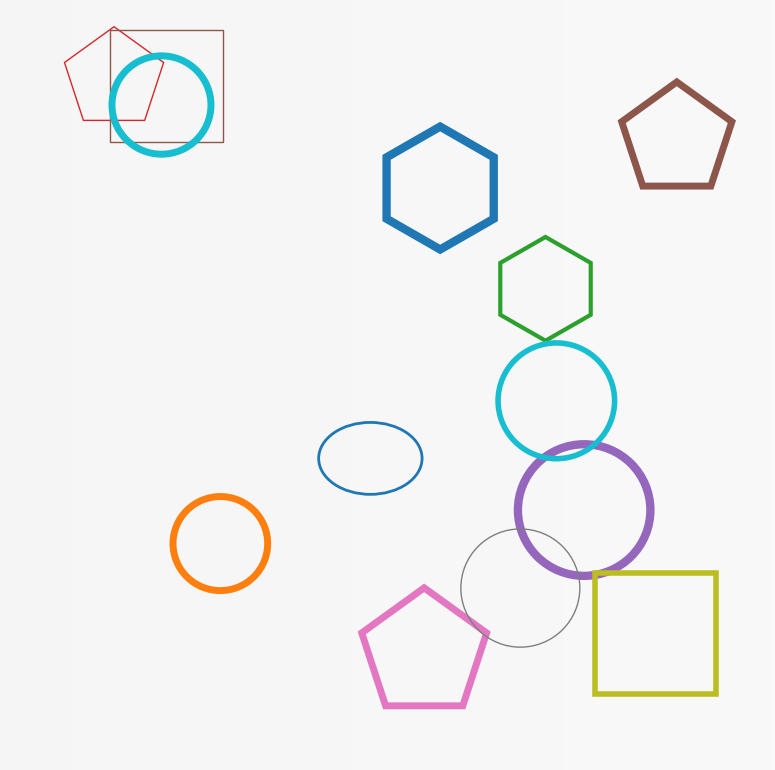[{"shape": "oval", "thickness": 1, "radius": 0.33, "center": [0.478, 0.405]}, {"shape": "hexagon", "thickness": 3, "radius": 0.4, "center": [0.568, 0.756]}, {"shape": "circle", "thickness": 2.5, "radius": 0.31, "center": [0.284, 0.294]}, {"shape": "hexagon", "thickness": 1.5, "radius": 0.34, "center": [0.704, 0.625]}, {"shape": "pentagon", "thickness": 0.5, "radius": 0.34, "center": [0.147, 0.898]}, {"shape": "circle", "thickness": 3, "radius": 0.43, "center": [0.754, 0.338]}, {"shape": "pentagon", "thickness": 2.5, "radius": 0.37, "center": [0.873, 0.819]}, {"shape": "square", "thickness": 0.5, "radius": 0.36, "center": [0.215, 0.888]}, {"shape": "pentagon", "thickness": 2.5, "radius": 0.42, "center": [0.547, 0.152]}, {"shape": "circle", "thickness": 0.5, "radius": 0.38, "center": [0.671, 0.236]}, {"shape": "square", "thickness": 2, "radius": 0.39, "center": [0.845, 0.177]}, {"shape": "circle", "thickness": 2.5, "radius": 0.32, "center": [0.208, 0.864]}, {"shape": "circle", "thickness": 2, "radius": 0.38, "center": [0.718, 0.479]}]